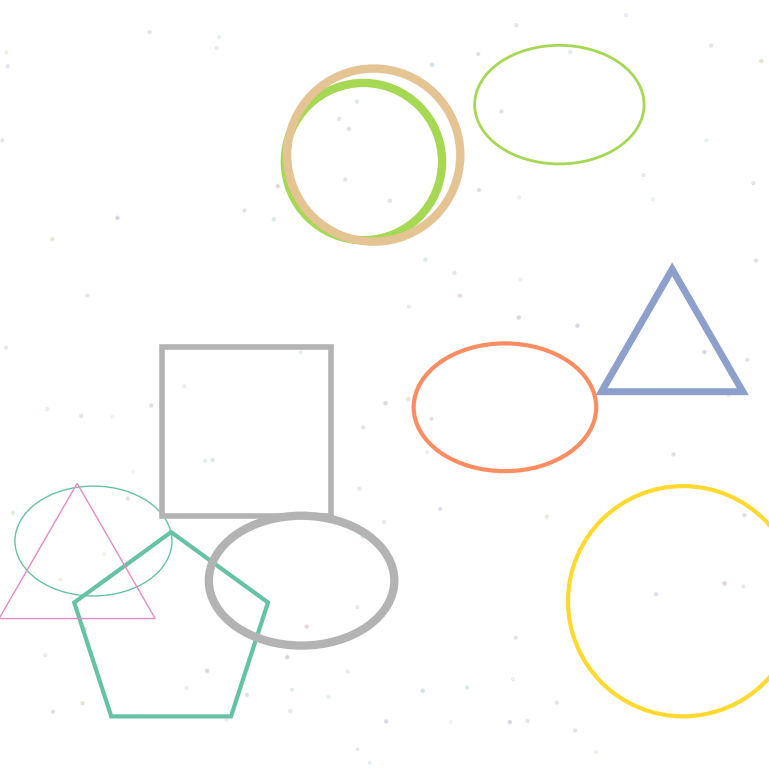[{"shape": "pentagon", "thickness": 1.5, "radius": 0.66, "center": [0.222, 0.177]}, {"shape": "oval", "thickness": 0.5, "radius": 0.51, "center": [0.121, 0.297]}, {"shape": "oval", "thickness": 1.5, "radius": 0.59, "center": [0.656, 0.471]}, {"shape": "triangle", "thickness": 2.5, "radius": 0.53, "center": [0.873, 0.544]}, {"shape": "triangle", "thickness": 0.5, "radius": 0.59, "center": [0.1, 0.255]}, {"shape": "oval", "thickness": 1, "radius": 0.55, "center": [0.726, 0.864]}, {"shape": "circle", "thickness": 3, "radius": 0.51, "center": [0.472, 0.79]}, {"shape": "circle", "thickness": 1.5, "radius": 0.75, "center": [0.887, 0.219]}, {"shape": "circle", "thickness": 3, "radius": 0.56, "center": [0.485, 0.799]}, {"shape": "square", "thickness": 2, "radius": 0.55, "center": [0.32, 0.439]}, {"shape": "oval", "thickness": 3, "radius": 0.6, "center": [0.392, 0.246]}]